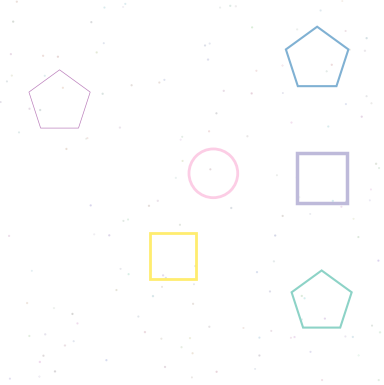[{"shape": "pentagon", "thickness": 1.5, "radius": 0.41, "center": [0.835, 0.215]}, {"shape": "square", "thickness": 2.5, "radius": 0.32, "center": [0.835, 0.539]}, {"shape": "pentagon", "thickness": 1.5, "radius": 0.43, "center": [0.824, 0.845]}, {"shape": "circle", "thickness": 2, "radius": 0.32, "center": [0.554, 0.55]}, {"shape": "pentagon", "thickness": 0.5, "radius": 0.42, "center": [0.155, 0.735]}, {"shape": "square", "thickness": 2, "radius": 0.3, "center": [0.448, 0.335]}]